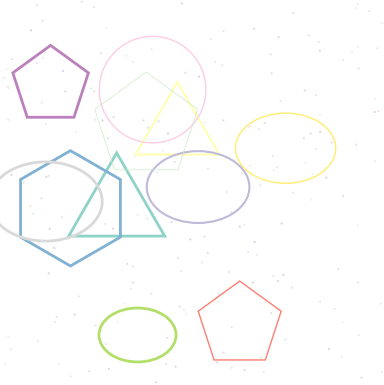[{"shape": "triangle", "thickness": 2, "radius": 0.72, "center": [0.303, 0.459]}, {"shape": "triangle", "thickness": 1.5, "radius": 0.63, "center": [0.461, 0.661]}, {"shape": "oval", "thickness": 1.5, "radius": 0.67, "center": [0.514, 0.514]}, {"shape": "pentagon", "thickness": 1, "radius": 0.57, "center": [0.623, 0.157]}, {"shape": "hexagon", "thickness": 2, "radius": 0.75, "center": [0.183, 0.459]}, {"shape": "oval", "thickness": 2, "radius": 0.5, "center": [0.357, 0.13]}, {"shape": "circle", "thickness": 1, "radius": 0.69, "center": [0.396, 0.767]}, {"shape": "oval", "thickness": 2, "radius": 0.73, "center": [0.118, 0.477]}, {"shape": "pentagon", "thickness": 2, "radius": 0.52, "center": [0.131, 0.779]}, {"shape": "pentagon", "thickness": 0.5, "radius": 0.7, "center": [0.38, 0.673]}, {"shape": "oval", "thickness": 1, "radius": 0.65, "center": [0.742, 0.615]}]